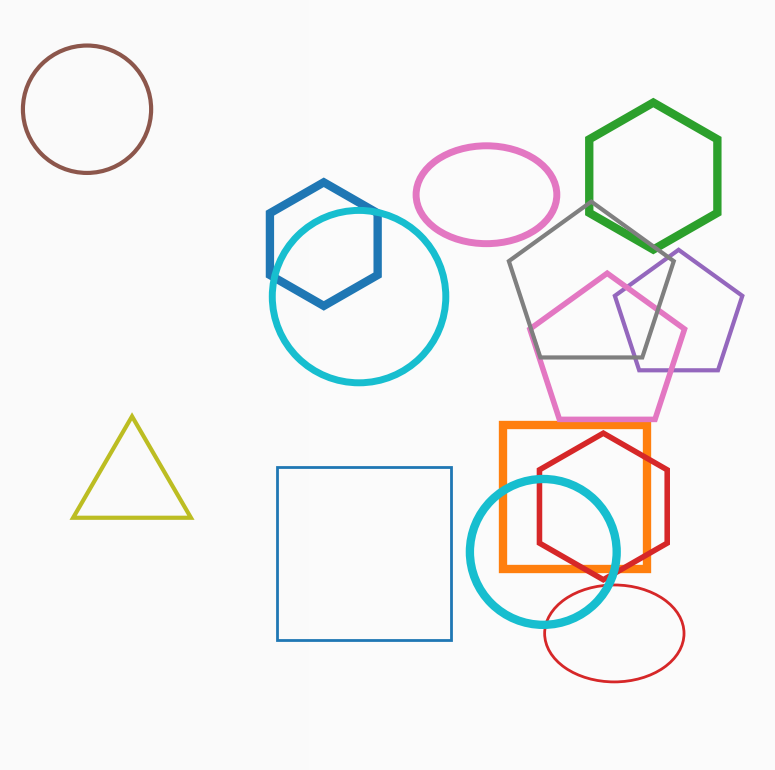[{"shape": "hexagon", "thickness": 3, "radius": 0.4, "center": [0.418, 0.683]}, {"shape": "square", "thickness": 1, "radius": 0.56, "center": [0.469, 0.282]}, {"shape": "square", "thickness": 3, "radius": 0.46, "center": [0.742, 0.355]}, {"shape": "hexagon", "thickness": 3, "radius": 0.48, "center": [0.843, 0.771]}, {"shape": "oval", "thickness": 1, "radius": 0.45, "center": [0.793, 0.177]}, {"shape": "hexagon", "thickness": 2, "radius": 0.48, "center": [0.779, 0.342]}, {"shape": "pentagon", "thickness": 1.5, "radius": 0.43, "center": [0.876, 0.589]}, {"shape": "circle", "thickness": 1.5, "radius": 0.41, "center": [0.112, 0.858]}, {"shape": "oval", "thickness": 2.5, "radius": 0.45, "center": [0.628, 0.747]}, {"shape": "pentagon", "thickness": 2, "radius": 0.52, "center": [0.783, 0.54]}, {"shape": "pentagon", "thickness": 1.5, "radius": 0.56, "center": [0.763, 0.626]}, {"shape": "triangle", "thickness": 1.5, "radius": 0.44, "center": [0.17, 0.371]}, {"shape": "circle", "thickness": 3, "radius": 0.47, "center": [0.701, 0.283]}, {"shape": "circle", "thickness": 2.5, "radius": 0.56, "center": [0.463, 0.615]}]